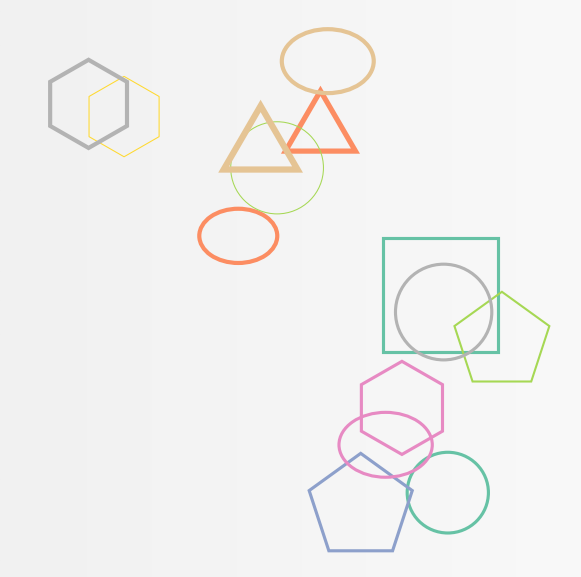[{"shape": "circle", "thickness": 1.5, "radius": 0.35, "center": [0.77, 0.146]}, {"shape": "square", "thickness": 1.5, "radius": 0.49, "center": [0.758, 0.489]}, {"shape": "triangle", "thickness": 2.5, "radius": 0.35, "center": [0.551, 0.772]}, {"shape": "oval", "thickness": 2, "radius": 0.34, "center": [0.41, 0.591]}, {"shape": "pentagon", "thickness": 1.5, "radius": 0.47, "center": [0.621, 0.121]}, {"shape": "oval", "thickness": 1.5, "radius": 0.4, "center": [0.663, 0.229]}, {"shape": "hexagon", "thickness": 1.5, "radius": 0.4, "center": [0.692, 0.293]}, {"shape": "circle", "thickness": 0.5, "radius": 0.4, "center": [0.477, 0.709]}, {"shape": "pentagon", "thickness": 1, "radius": 0.43, "center": [0.863, 0.408]}, {"shape": "hexagon", "thickness": 0.5, "radius": 0.35, "center": [0.213, 0.797]}, {"shape": "triangle", "thickness": 3, "radius": 0.37, "center": [0.448, 0.742]}, {"shape": "oval", "thickness": 2, "radius": 0.4, "center": [0.564, 0.893]}, {"shape": "circle", "thickness": 1.5, "radius": 0.41, "center": [0.763, 0.459]}, {"shape": "hexagon", "thickness": 2, "radius": 0.38, "center": [0.152, 0.819]}]